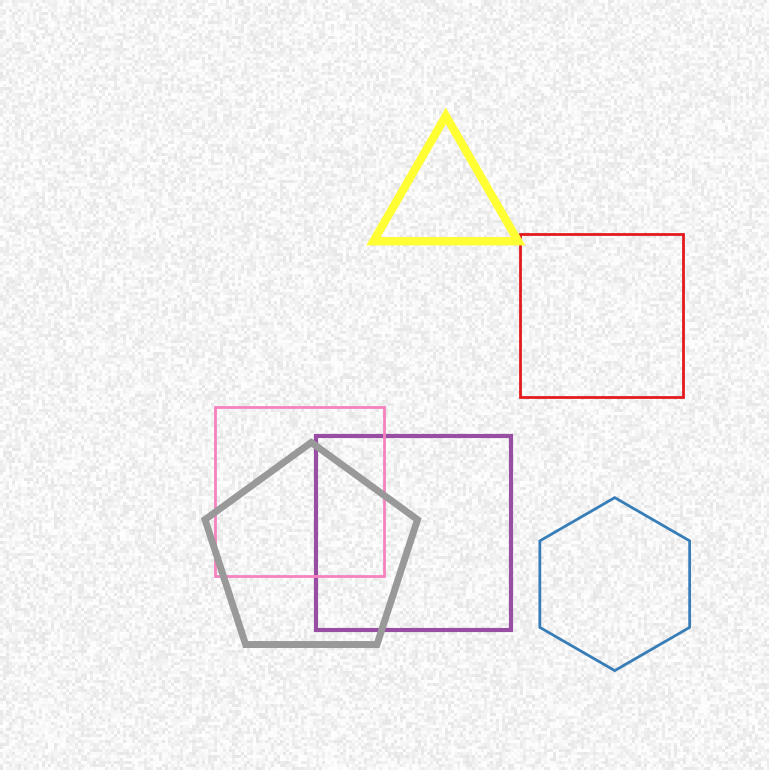[{"shape": "square", "thickness": 1, "radius": 0.53, "center": [0.781, 0.59]}, {"shape": "hexagon", "thickness": 1, "radius": 0.56, "center": [0.798, 0.241]}, {"shape": "square", "thickness": 1.5, "radius": 0.63, "center": [0.537, 0.308]}, {"shape": "triangle", "thickness": 3, "radius": 0.54, "center": [0.579, 0.741]}, {"shape": "square", "thickness": 1, "radius": 0.55, "center": [0.389, 0.362]}, {"shape": "pentagon", "thickness": 2.5, "radius": 0.73, "center": [0.404, 0.28]}]